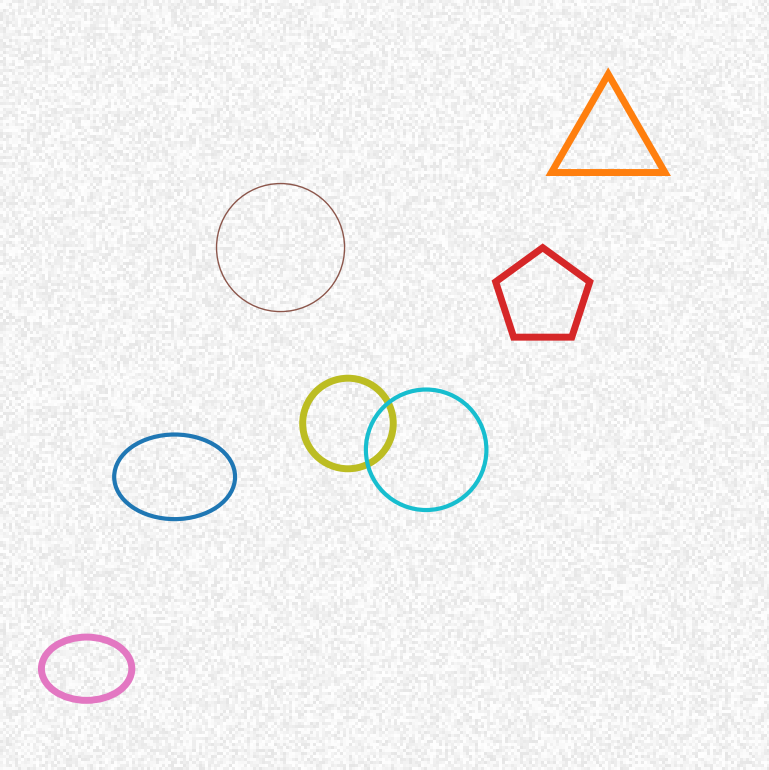[{"shape": "oval", "thickness": 1.5, "radius": 0.39, "center": [0.227, 0.381]}, {"shape": "triangle", "thickness": 2.5, "radius": 0.43, "center": [0.79, 0.818]}, {"shape": "pentagon", "thickness": 2.5, "radius": 0.32, "center": [0.705, 0.614]}, {"shape": "circle", "thickness": 0.5, "radius": 0.42, "center": [0.364, 0.678]}, {"shape": "oval", "thickness": 2.5, "radius": 0.29, "center": [0.112, 0.132]}, {"shape": "circle", "thickness": 2.5, "radius": 0.29, "center": [0.452, 0.45]}, {"shape": "circle", "thickness": 1.5, "radius": 0.39, "center": [0.553, 0.416]}]